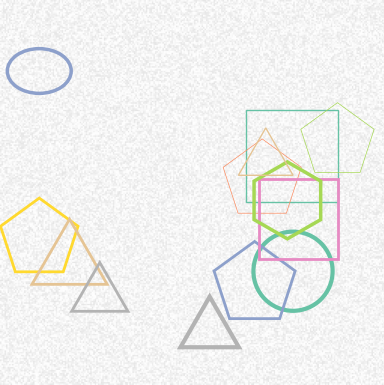[{"shape": "square", "thickness": 1, "radius": 0.6, "center": [0.758, 0.594]}, {"shape": "circle", "thickness": 3, "radius": 0.51, "center": [0.761, 0.296]}, {"shape": "pentagon", "thickness": 0.5, "radius": 0.53, "center": [0.681, 0.532]}, {"shape": "oval", "thickness": 2.5, "radius": 0.41, "center": [0.102, 0.816]}, {"shape": "pentagon", "thickness": 2, "radius": 0.55, "center": [0.661, 0.262]}, {"shape": "square", "thickness": 2, "radius": 0.52, "center": [0.776, 0.431]}, {"shape": "pentagon", "thickness": 0.5, "radius": 0.5, "center": [0.877, 0.633]}, {"shape": "hexagon", "thickness": 2.5, "radius": 0.5, "center": [0.746, 0.48]}, {"shape": "pentagon", "thickness": 2, "radius": 0.53, "center": [0.102, 0.38]}, {"shape": "triangle", "thickness": 2, "radius": 0.56, "center": [0.181, 0.318]}, {"shape": "triangle", "thickness": 1, "radius": 0.41, "center": [0.69, 0.586]}, {"shape": "triangle", "thickness": 2, "radius": 0.42, "center": [0.259, 0.234]}, {"shape": "triangle", "thickness": 3, "radius": 0.44, "center": [0.545, 0.142]}]